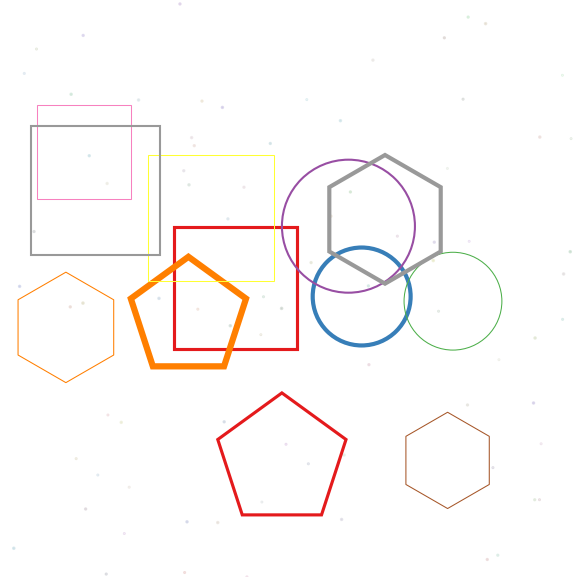[{"shape": "pentagon", "thickness": 1.5, "radius": 0.58, "center": [0.488, 0.202]}, {"shape": "square", "thickness": 1.5, "radius": 0.53, "center": [0.408, 0.5]}, {"shape": "circle", "thickness": 2, "radius": 0.42, "center": [0.626, 0.486]}, {"shape": "circle", "thickness": 0.5, "radius": 0.42, "center": [0.784, 0.478]}, {"shape": "circle", "thickness": 1, "radius": 0.58, "center": [0.603, 0.607]}, {"shape": "hexagon", "thickness": 0.5, "radius": 0.48, "center": [0.114, 0.432]}, {"shape": "pentagon", "thickness": 3, "radius": 0.52, "center": [0.326, 0.45]}, {"shape": "square", "thickness": 0.5, "radius": 0.55, "center": [0.366, 0.622]}, {"shape": "hexagon", "thickness": 0.5, "radius": 0.42, "center": [0.775, 0.202]}, {"shape": "square", "thickness": 0.5, "radius": 0.41, "center": [0.146, 0.736]}, {"shape": "square", "thickness": 1, "radius": 0.56, "center": [0.165, 0.669]}, {"shape": "hexagon", "thickness": 2, "radius": 0.56, "center": [0.667, 0.619]}]